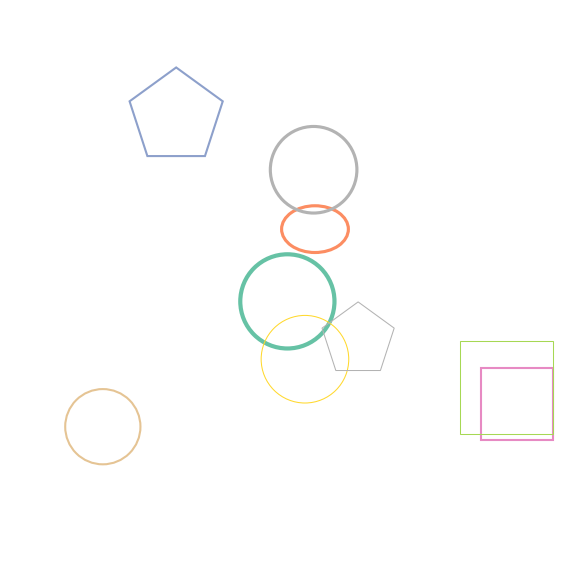[{"shape": "circle", "thickness": 2, "radius": 0.41, "center": [0.498, 0.477]}, {"shape": "oval", "thickness": 1.5, "radius": 0.29, "center": [0.545, 0.602]}, {"shape": "pentagon", "thickness": 1, "radius": 0.42, "center": [0.305, 0.798]}, {"shape": "square", "thickness": 1, "radius": 0.31, "center": [0.895, 0.3]}, {"shape": "square", "thickness": 0.5, "radius": 0.4, "center": [0.877, 0.328]}, {"shape": "circle", "thickness": 0.5, "radius": 0.38, "center": [0.528, 0.377]}, {"shape": "circle", "thickness": 1, "radius": 0.33, "center": [0.178, 0.26]}, {"shape": "pentagon", "thickness": 0.5, "radius": 0.33, "center": [0.62, 0.411]}, {"shape": "circle", "thickness": 1.5, "radius": 0.37, "center": [0.543, 0.705]}]